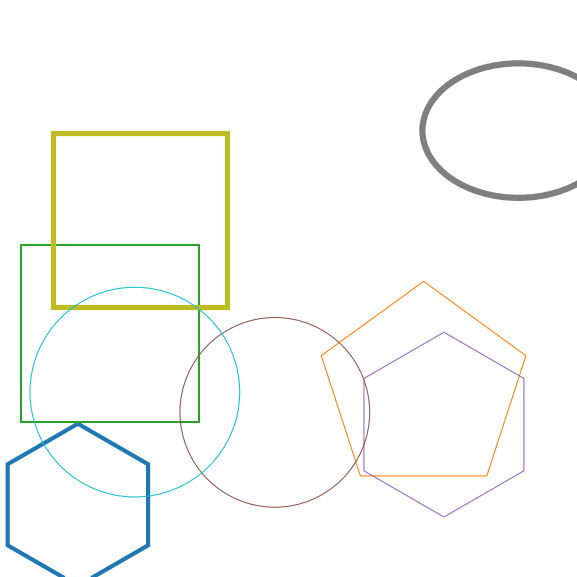[{"shape": "hexagon", "thickness": 2, "radius": 0.7, "center": [0.135, 0.125]}, {"shape": "pentagon", "thickness": 0.5, "radius": 0.93, "center": [0.734, 0.326]}, {"shape": "square", "thickness": 1, "radius": 0.77, "center": [0.191, 0.422]}, {"shape": "hexagon", "thickness": 0.5, "radius": 0.8, "center": [0.769, 0.264]}, {"shape": "circle", "thickness": 0.5, "radius": 0.82, "center": [0.476, 0.285]}, {"shape": "oval", "thickness": 3, "radius": 0.83, "center": [0.898, 0.773]}, {"shape": "square", "thickness": 2.5, "radius": 0.75, "center": [0.242, 0.618]}, {"shape": "circle", "thickness": 0.5, "radius": 0.91, "center": [0.234, 0.32]}]